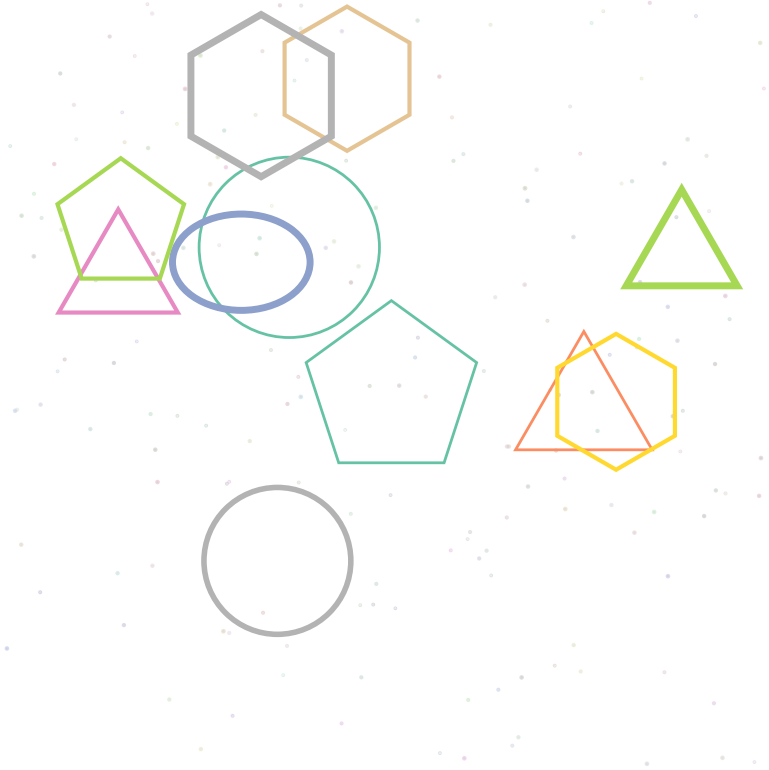[{"shape": "pentagon", "thickness": 1, "radius": 0.58, "center": [0.508, 0.493]}, {"shape": "circle", "thickness": 1, "radius": 0.59, "center": [0.376, 0.679]}, {"shape": "triangle", "thickness": 1, "radius": 0.51, "center": [0.758, 0.467]}, {"shape": "oval", "thickness": 2.5, "radius": 0.45, "center": [0.313, 0.659]}, {"shape": "triangle", "thickness": 1.5, "radius": 0.45, "center": [0.154, 0.639]}, {"shape": "triangle", "thickness": 2.5, "radius": 0.42, "center": [0.885, 0.67]}, {"shape": "pentagon", "thickness": 1.5, "radius": 0.43, "center": [0.157, 0.708]}, {"shape": "hexagon", "thickness": 1.5, "radius": 0.44, "center": [0.8, 0.478]}, {"shape": "hexagon", "thickness": 1.5, "radius": 0.47, "center": [0.451, 0.898]}, {"shape": "circle", "thickness": 2, "radius": 0.48, "center": [0.36, 0.272]}, {"shape": "hexagon", "thickness": 2.5, "radius": 0.53, "center": [0.339, 0.876]}]